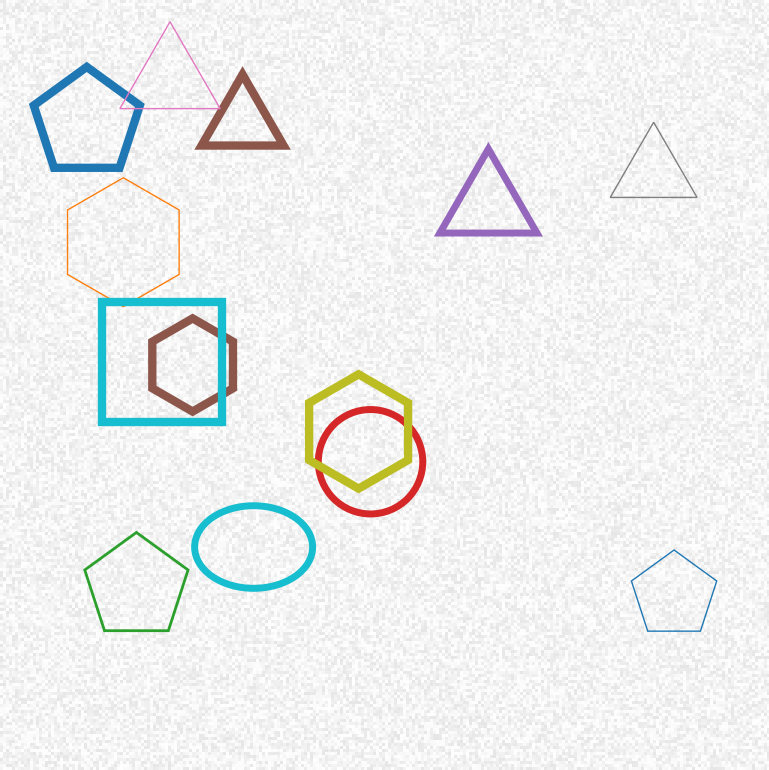[{"shape": "pentagon", "thickness": 3, "radius": 0.36, "center": [0.113, 0.841]}, {"shape": "pentagon", "thickness": 0.5, "radius": 0.29, "center": [0.875, 0.227]}, {"shape": "hexagon", "thickness": 0.5, "radius": 0.42, "center": [0.16, 0.685]}, {"shape": "pentagon", "thickness": 1, "radius": 0.35, "center": [0.177, 0.238]}, {"shape": "circle", "thickness": 2.5, "radius": 0.34, "center": [0.481, 0.4]}, {"shape": "triangle", "thickness": 2.5, "radius": 0.36, "center": [0.634, 0.734]}, {"shape": "hexagon", "thickness": 3, "radius": 0.3, "center": [0.25, 0.526]}, {"shape": "triangle", "thickness": 3, "radius": 0.31, "center": [0.315, 0.842]}, {"shape": "triangle", "thickness": 0.5, "radius": 0.38, "center": [0.221, 0.897]}, {"shape": "triangle", "thickness": 0.5, "radius": 0.33, "center": [0.849, 0.776]}, {"shape": "hexagon", "thickness": 3, "radius": 0.37, "center": [0.466, 0.44]}, {"shape": "oval", "thickness": 2.5, "radius": 0.38, "center": [0.329, 0.29]}, {"shape": "square", "thickness": 3, "radius": 0.39, "center": [0.211, 0.529]}]